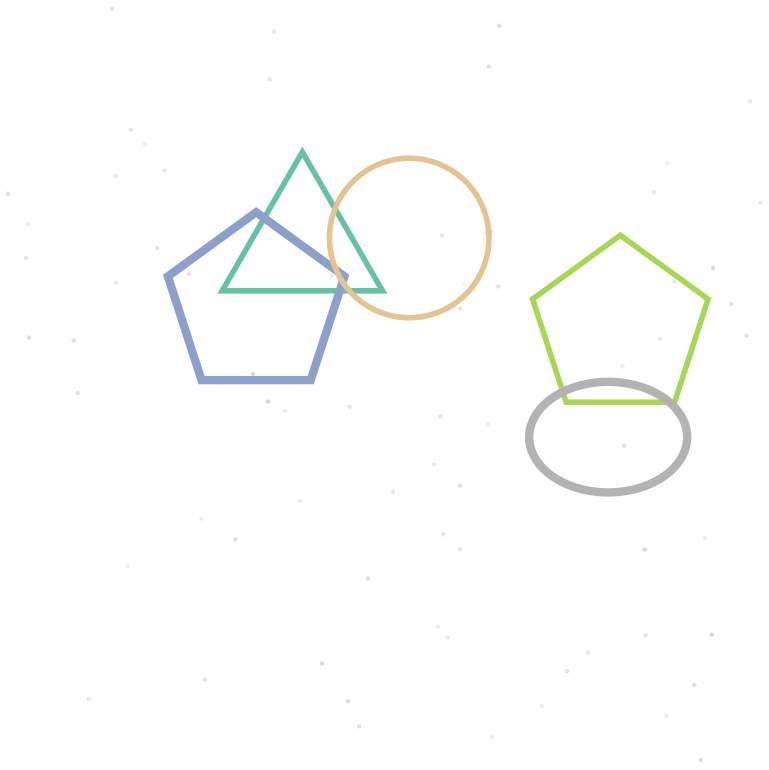[{"shape": "triangle", "thickness": 2, "radius": 0.6, "center": [0.393, 0.682]}, {"shape": "pentagon", "thickness": 3, "radius": 0.6, "center": [0.333, 0.604]}, {"shape": "pentagon", "thickness": 2, "radius": 0.6, "center": [0.806, 0.575]}, {"shape": "circle", "thickness": 2, "radius": 0.52, "center": [0.531, 0.691]}, {"shape": "oval", "thickness": 3, "radius": 0.51, "center": [0.79, 0.432]}]